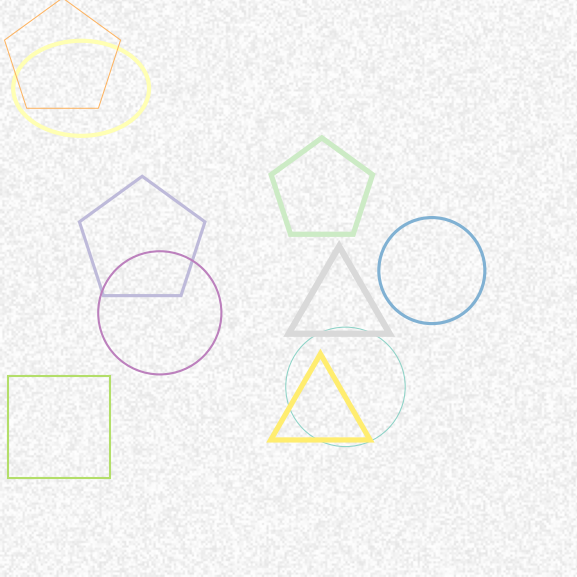[{"shape": "circle", "thickness": 0.5, "radius": 0.52, "center": [0.598, 0.329]}, {"shape": "oval", "thickness": 2, "radius": 0.59, "center": [0.141, 0.846]}, {"shape": "pentagon", "thickness": 1.5, "radius": 0.57, "center": [0.246, 0.58]}, {"shape": "circle", "thickness": 1.5, "radius": 0.46, "center": [0.748, 0.531]}, {"shape": "pentagon", "thickness": 0.5, "radius": 0.53, "center": [0.108, 0.897]}, {"shape": "square", "thickness": 1, "radius": 0.44, "center": [0.102, 0.259]}, {"shape": "triangle", "thickness": 3, "radius": 0.5, "center": [0.587, 0.472]}, {"shape": "circle", "thickness": 1, "radius": 0.53, "center": [0.277, 0.457]}, {"shape": "pentagon", "thickness": 2.5, "radius": 0.46, "center": [0.557, 0.668]}, {"shape": "triangle", "thickness": 2.5, "radius": 0.5, "center": [0.555, 0.287]}]